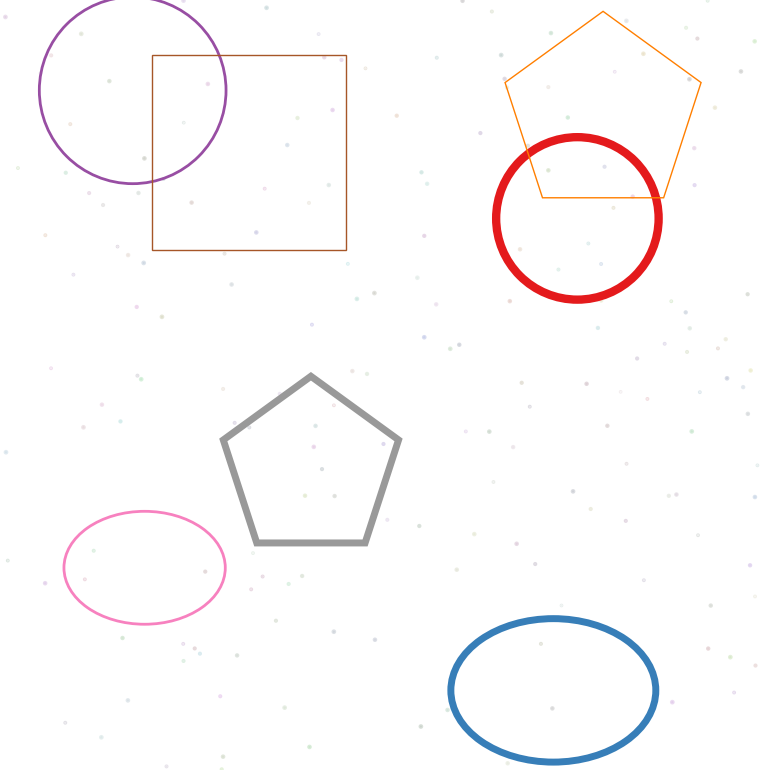[{"shape": "circle", "thickness": 3, "radius": 0.53, "center": [0.75, 0.716]}, {"shape": "oval", "thickness": 2.5, "radius": 0.67, "center": [0.719, 0.103]}, {"shape": "circle", "thickness": 1, "radius": 0.61, "center": [0.172, 0.883]}, {"shape": "pentagon", "thickness": 0.5, "radius": 0.67, "center": [0.783, 0.851]}, {"shape": "square", "thickness": 0.5, "radius": 0.63, "center": [0.323, 0.802]}, {"shape": "oval", "thickness": 1, "radius": 0.52, "center": [0.188, 0.263]}, {"shape": "pentagon", "thickness": 2.5, "radius": 0.6, "center": [0.404, 0.392]}]